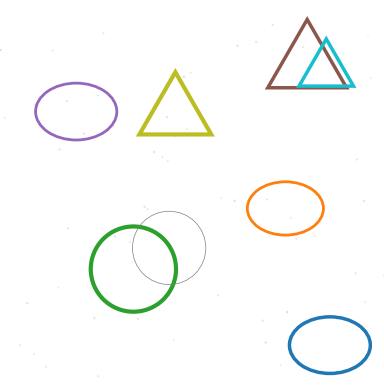[{"shape": "oval", "thickness": 2.5, "radius": 0.53, "center": [0.857, 0.104]}, {"shape": "oval", "thickness": 2, "radius": 0.49, "center": [0.741, 0.459]}, {"shape": "circle", "thickness": 3, "radius": 0.55, "center": [0.346, 0.301]}, {"shape": "oval", "thickness": 2, "radius": 0.53, "center": [0.198, 0.71]}, {"shape": "triangle", "thickness": 2.5, "radius": 0.59, "center": [0.798, 0.831]}, {"shape": "circle", "thickness": 0.5, "radius": 0.48, "center": [0.439, 0.356]}, {"shape": "triangle", "thickness": 3, "radius": 0.54, "center": [0.455, 0.705]}, {"shape": "triangle", "thickness": 2.5, "radius": 0.41, "center": [0.847, 0.817]}]